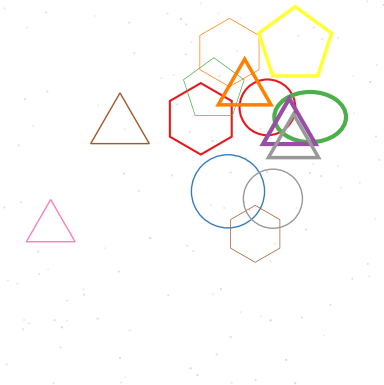[{"shape": "circle", "thickness": 1.5, "radius": 0.36, "center": [0.695, 0.721]}, {"shape": "hexagon", "thickness": 1.5, "radius": 0.46, "center": [0.522, 0.691]}, {"shape": "circle", "thickness": 1, "radius": 0.48, "center": [0.592, 0.503]}, {"shape": "oval", "thickness": 3, "radius": 0.47, "center": [0.806, 0.696]}, {"shape": "pentagon", "thickness": 0.5, "radius": 0.41, "center": [0.555, 0.767]}, {"shape": "triangle", "thickness": 3, "radius": 0.39, "center": [0.751, 0.665]}, {"shape": "triangle", "thickness": 2.5, "radius": 0.4, "center": [0.635, 0.767]}, {"shape": "hexagon", "thickness": 0.5, "radius": 0.44, "center": [0.596, 0.864]}, {"shape": "pentagon", "thickness": 2.5, "radius": 0.5, "center": [0.767, 0.883]}, {"shape": "triangle", "thickness": 1, "radius": 0.44, "center": [0.312, 0.671]}, {"shape": "hexagon", "thickness": 0.5, "radius": 0.37, "center": [0.663, 0.393]}, {"shape": "triangle", "thickness": 1, "radius": 0.37, "center": [0.132, 0.409]}, {"shape": "circle", "thickness": 1, "radius": 0.38, "center": [0.709, 0.484]}, {"shape": "triangle", "thickness": 2.5, "radius": 0.38, "center": [0.762, 0.628]}]